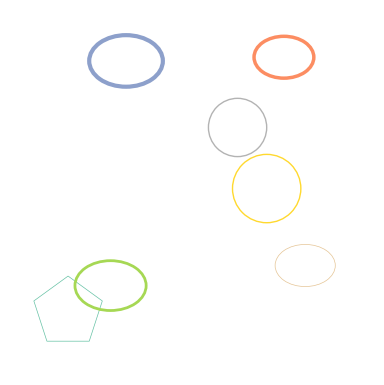[{"shape": "pentagon", "thickness": 0.5, "radius": 0.47, "center": [0.177, 0.189]}, {"shape": "oval", "thickness": 2.5, "radius": 0.39, "center": [0.737, 0.851]}, {"shape": "oval", "thickness": 3, "radius": 0.48, "center": [0.327, 0.842]}, {"shape": "oval", "thickness": 2, "radius": 0.46, "center": [0.287, 0.258]}, {"shape": "circle", "thickness": 1, "radius": 0.44, "center": [0.693, 0.51]}, {"shape": "oval", "thickness": 0.5, "radius": 0.39, "center": [0.793, 0.31]}, {"shape": "circle", "thickness": 1, "radius": 0.38, "center": [0.617, 0.669]}]